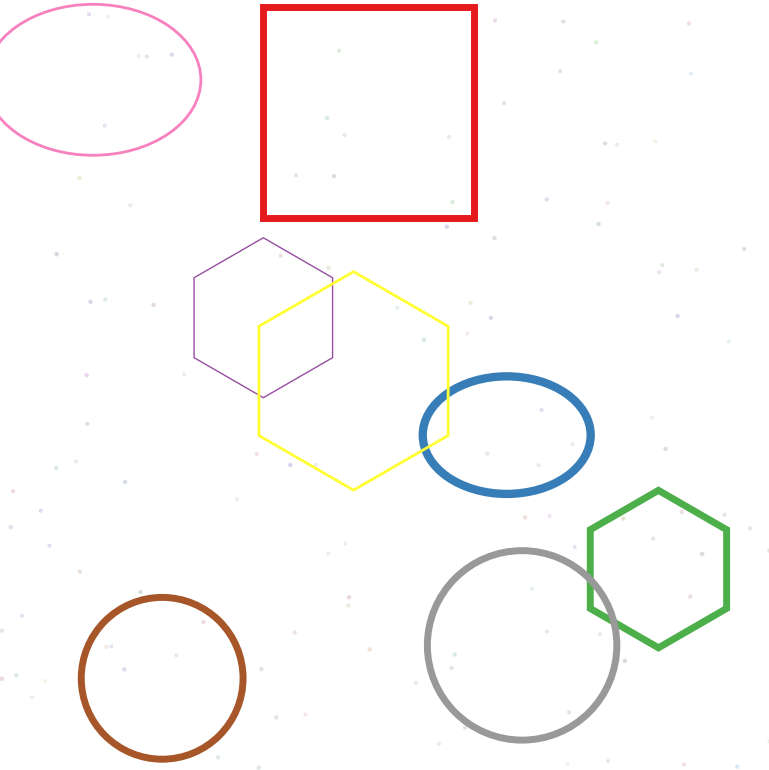[{"shape": "square", "thickness": 2.5, "radius": 0.69, "center": [0.478, 0.854]}, {"shape": "oval", "thickness": 3, "radius": 0.55, "center": [0.658, 0.435]}, {"shape": "hexagon", "thickness": 2.5, "radius": 0.51, "center": [0.855, 0.261]}, {"shape": "hexagon", "thickness": 0.5, "radius": 0.52, "center": [0.342, 0.587]}, {"shape": "hexagon", "thickness": 1, "radius": 0.71, "center": [0.459, 0.505]}, {"shape": "circle", "thickness": 2.5, "radius": 0.53, "center": [0.211, 0.119]}, {"shape": "oval", "thickness": 1, "radius": 0.7, "center": [0.121, 0.896]}, {"shape": "circle", "thickness": 2.5, "radius": 0.62, "center": [0.678, 0.162]}]